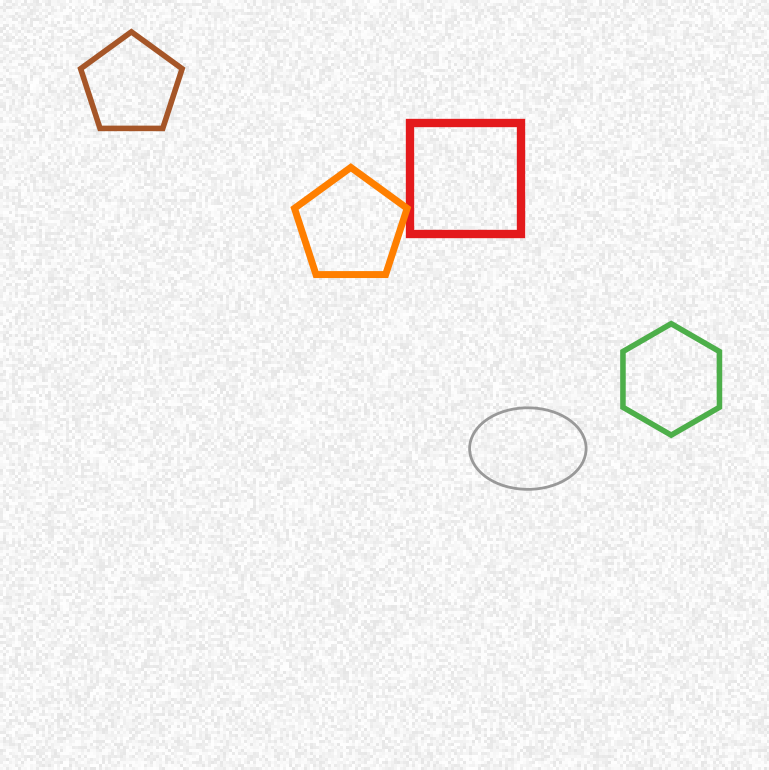[{"shape": "square", "thickness": 3, "radius": 0.36, "center": [0.604, 0.768]}, {"shape": "hexagon", "thickness": 2, "radius": 0.36, "center": [0.872, 0.507]}, {"shape": "pentagon", "thickness": 2.5, "radius": 0.38, "center": [0.456, 0.706]}, {"shape": "pentagon", "thickness": 2, "radius": 0.35, "center": [0.171, 0.889]}, {"shape": "oval", "thickness": 1, "radius": 0.38, "center": [0.686, 0.417]}]